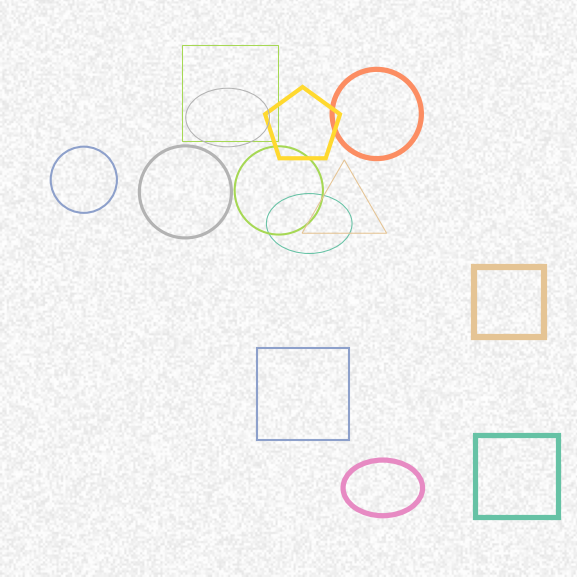[{"shape": "square", "thickness": 2.5, "radius": 0.36, "center": [0.894, 0.175]}, {"shape": "oval", "thickness": 0.5, "radius": 0.37, "center": [0.535, 0.612]}, {"shape": "circle", "thickness": 2.5, "radius": 0.39, "center": [0.652, 0.802]}, {"shape": "circle", "thickness": 1, "radius": 0.29, "center": [0.145, 0.688]}, {"shape": "square", "thickness": 1, "radius": 0.4, "center": [0.524, 0.317]}, {"shape": "oval", "thickness": 2.5, "radius": 0.34, "center": [0.663, 0.154]}, {"shape": "circle", "thickness": 1, "radius": 0.38, "center": [0.483, 0.669]}, {"shape": "square", "thickness": 0.5, "radius": 0.42, "center": [0.398, 0.838]}, {"shape": "pentagon", "thickness": 2, "radius": 0.34, "center": [0.524, 0.78]}, {"shape": "square", "thickness": 3, "radius": 0.3, "center": [0.881, 0.476]}, {"shape": "triangle", "thickness": 0.5, "radius": 0.42, "center": [0.596, 0.638]}, {"shape": "circle", "thickness": 1.5, "radius": 0.4, "center": [0.321, 0.667]}, {"shape": "oval", "thickness": 0.5, "radius": 0.36, "center": [0.394, 0.796]}]